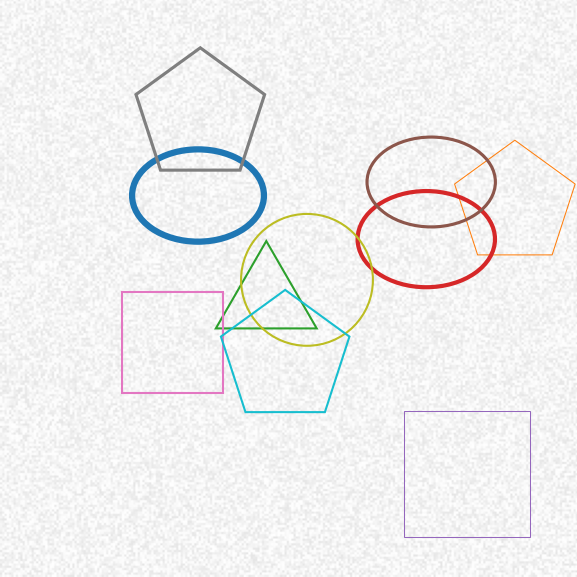[{"shape": "oval", "thickness": 3, "radius": 0.57, "center": [0.343, 0.661]}, {"shape": "pentagon", "thickness": 0.5, "radius": 0.55, "center": [0.892, 0.647]}, {"shape": "triangle", "thickness": 1, "radius": 0.5, "center": [0.461, 0.481]}, {"shape": "oval", "thickness": 2, "radius": 0.59, "center": [0.738, 0.585]}, {"shape": "square", "thickness": 0.5, "radius": 0.54, "center": [0.808, 0.179]}, {"shape": "oval", "thickness": 1.5, "radius": 0.56, "center": [0.747, 0.684]}, {"shape": "square", "thickness": 1, "radius": 0.44, "center": [0.299, 0.406]}, {"shape": "pentagon", "thickness": 1.5, "radius": 0.59, "center": [0.347, 0.799]}, {"shape": "circle", "thickness": 1, "radius": 0.57, "center": [0.532, 0.515]}, {"shape": "pentagon", "thickness": 1, "radius": 0.59, "center": [0.494, 0.38]}]